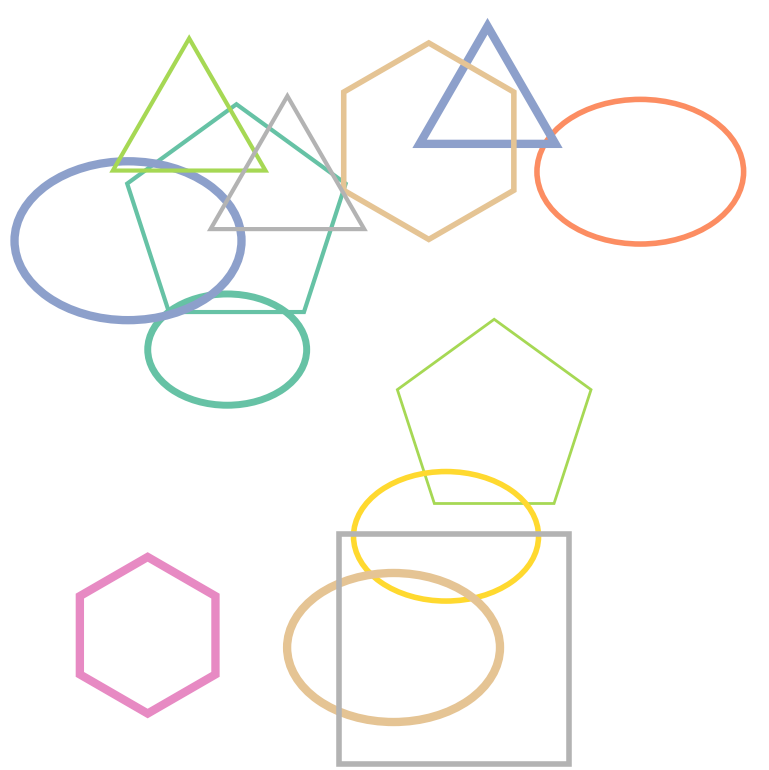[{"shape": "pentagon", "thickness": 1.5, "radius": 0.75, "center": [0.307, 0.715]}, {"shape": "oval", "thickness": 2.5, "radius": 0.52, "center": [0.295, 0.546]}, {"shape": "oval", "thickness": 2, "radius": 0.67, "center": [0.832, 0.777]}, {"shape": "oval", "thickness": 3, "radius": 0.74, "center": [0.166, 0.687]}, {"shape": "triangle", "thickness": 3, "radius": 0.51, "center": [0.633, 0.864]}, {"shape": "hexagon", "thickness": 3, "radius": 0.51, "center": [0.192, 0.175]}, {"shape": "pentagon", "thickness": 1, "radius": 0.66, "center": [0.642, 0.453]}, {"shape": "triangle", "thickness": 1.5, "radius": 0.57, "center": [0.246, 0.836]}, {"shape": "oval", "thickness": 2, "radius": 0.6, "center": [0.579, 0.304]}, {"shape": "hexagon", "thickness": 2, "radius": 0.64, "center": [0.557, 0.817]}, {"shape": "oval", "thickness": 3, "radius": 0.69, "center": [0.511, 0.159]}, {"shape": "triangle", "thickness": 1.5, "radius": 0.58, "center": [0.373, 0.76]}, {"shape": "square", "thickness": 2, "radius": 0.75, "center": [0.589, 0.158]}]